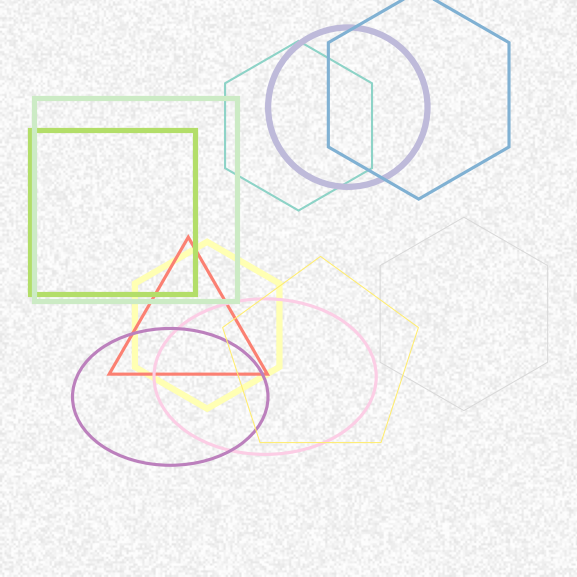[{"shape": "hexagon", "thickness": 1, "radius": 0.73, "center": [0.517, 0.781]}, {"shape": "hexagon", "thickness": 3, "radius": 0.72, "center": [0.359, 0.436]}, {"shape": "circle", "thickness": 3, "radius": 0.69, "center": [0.602, 0.814]}, {"shape": "triangle", "thickness": 1.5, "radius": 0.79, "center": [0.326, 0.43]}, {"shape": "hexagon", "thickness": 1.5, "radius": 0.9, "center": [0.725, 0.835]}, {"shape": "square", "thickness": 2.5, "radius": 0.71, "center": [0.195, 0.633]}, {"shape": "oval", "thickness": 1.5, "radius": 0.96, "center": [0.459, 0.347]}, {"shape": "hexagon", "thickness": 0.5, "radius": 0.84, "center": [0.803, 0.456]}, {"shape": "oval", "thickness": 1.5, "radius": 0.85, "center": [0.295, 0.312]}, {"shape": "square", "thickness": 2.5, "radius": 0.88, "center": [0.234, 0.654]}, {"shape": "pentagon", "thickness": 0.5, "radius": 0.89, "center": [0.555, 0.377]}]